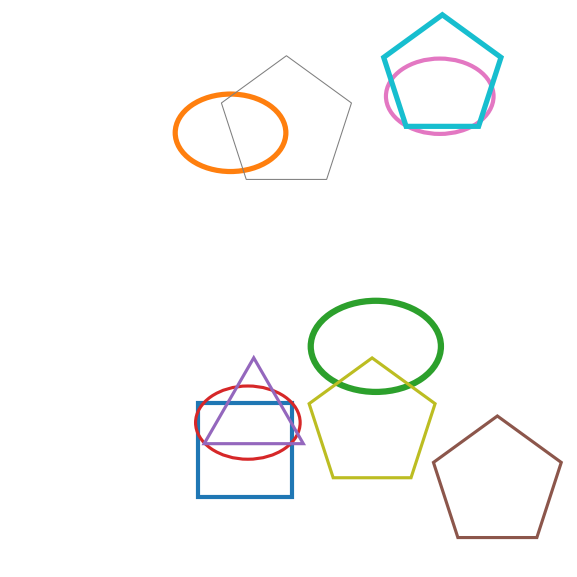[{"shape": "square", "thickness": 2, "radius": 0.41, "center": [0.424, 0.22]}, {"shape": "oval", "thickness": 2.5, "radius": 0.48, "center": [0.399, 0.769]}, {"shape": "oval", "thickness": 3, "radius": 0.56, "center": [0.651, 0.399]}, {"shape": "oval", "thickness": 1.5, "radius": 0.45, "center": [0.429, 0.267]}, {"shape": "triangle", "thickness": 1.5, "radius": 0.5, "center": [0.439, 0.28]}, {"shape": "pentagon", "thickness": 1.5, "radius": 0.58, "center": [0.861, 0.162]}, {"shape": "oval", "thickness": 2, "radius": 0.47, "center": [0.761, 0.832]}, {"shape": "pentagon", "thickness": 0.5, "radius": 0.59, "center": [0.496, 0.784]}, {"shape": "pentagon", "thickness": 1.5, "radius": 0.57, "center": [0.644, 0.265]}, {"shape": "pentagon", "thickness": 2.5, "radius": 0.53, "center": [0.766, 0.867]}]